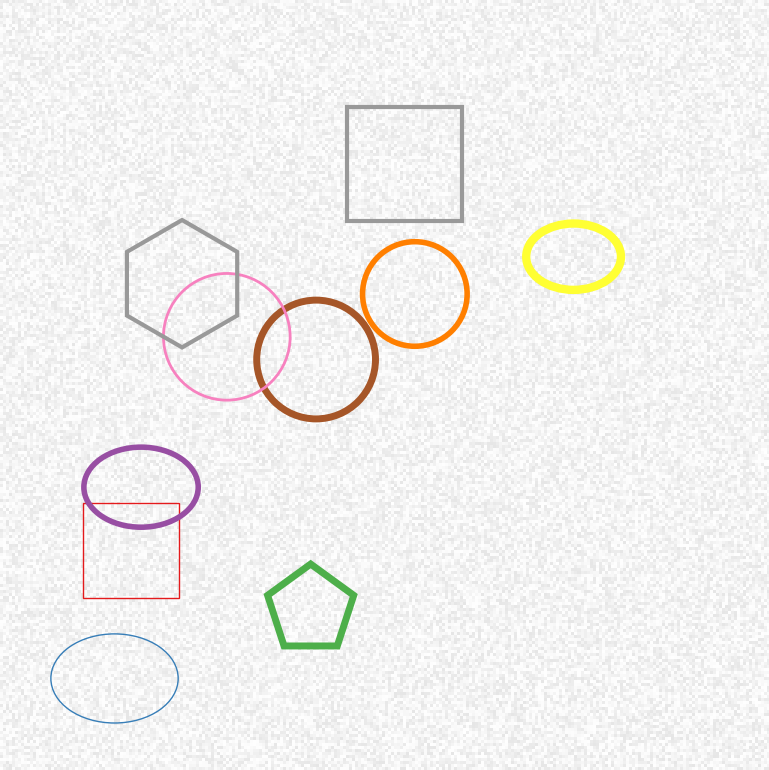[{"shape": "square", "thickness": 0.5, "radius": 0.31, "center": [0.17, 0.285]}, {"shape": "oval", "thickness": 0.5, "radius": 0.41, "center": [0.149, 0.119]}, {"shape": "pentagon", "thickness": 2.5, "radius": 0.29, "center": [0.403, 0.209]}, {"shape": "oval", "thickness": 2, "radius": 0.37, "center": [0.183, 0.367]}, {"shape": "circle", "thickness": 2, "radius": 0.34, "center": [0.539, 0.618]}, {"shape": "oval", "thickness": 3, "radius": 0.31, "center": [0.745, 0.667]}, {"shape": "circle", "thickness": 2.5, "radius": 0.39, "center": [0.411, 0.533]}, {"shape": "circle", "thickness": 1, "radius": 0.41, "center": [0.295, 0.563]}, {"shape": "hexagon", "thickness": 1.5, "radius": 0.41, "center": [0.236, 0.632]}, {"shape": "square", "thickness": 1.5, "radius": 0.37, "center": [0.526, 0.787]}]